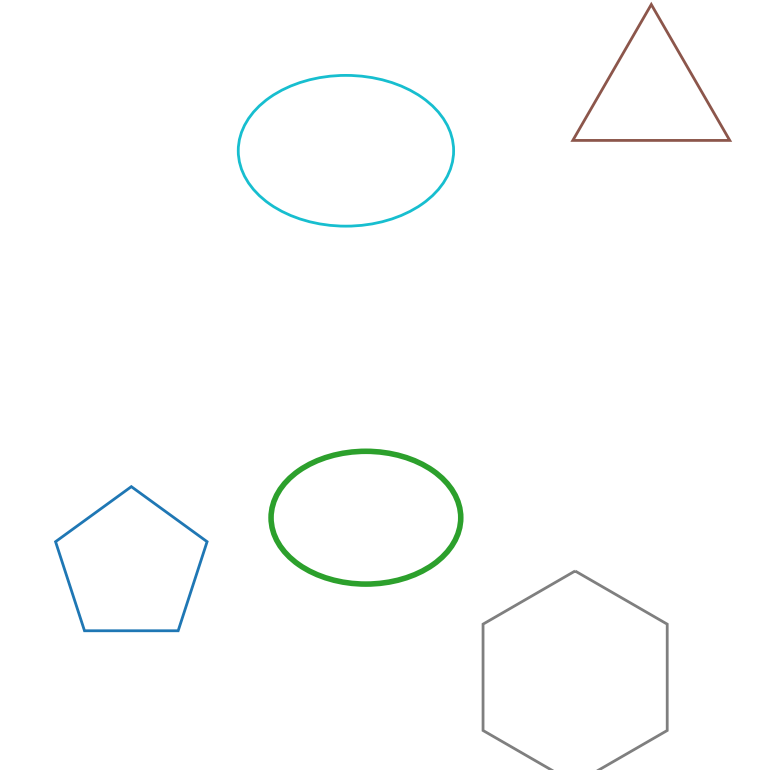[{"shape": "pentagon", "thickness": 1, "radius": 0.52, "center": [0.171, 0.265]}, {"shape": "oval", "thickness": 2, "radius": 0.62, "center": [0.475, 0.328]}, {"shape": "triangle", "thickness": 1, "radius": 0.59, "center": [0.846, 0.876]}, {"shape": "hexagon", "thickness": 1, "radius": 0.69, "center": [0.747, 0.12]}, {"shape": "oval", "thickness": 1, "radius": 0.7, "center": [0.449, 0.804]}]